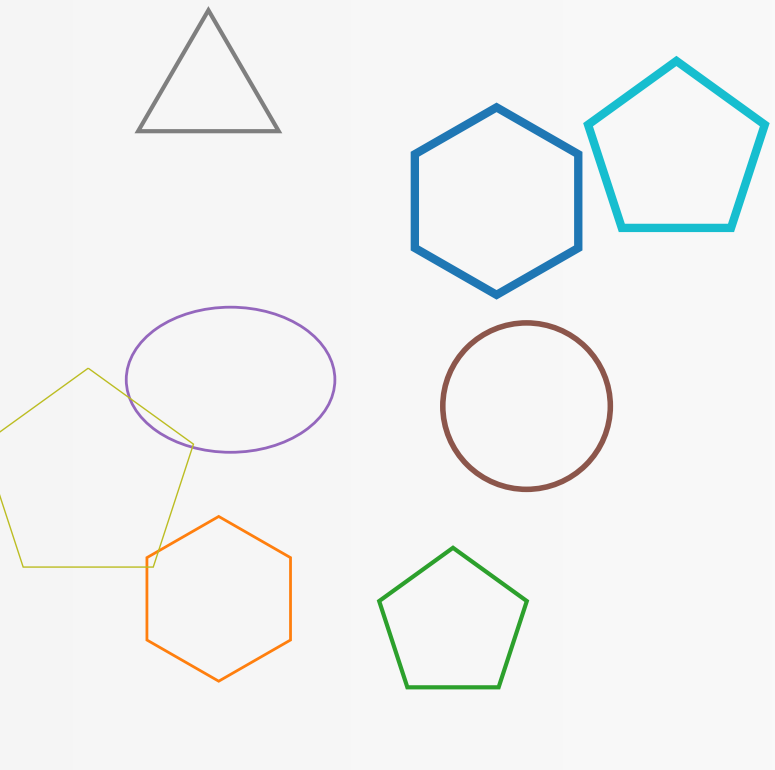[{"shape": "hexagon", "thickness": 3, "radius": 0.61, "center": [0.641, 0.739]}, {"shape": "hexagon", "thickness": 1, "radius": 0.53, "center": [0.282, 0.222]}, {"shape": "pentagon", "thickness": 1.5, "radius": 0.5, "center": [0.585, 0.188]}, {"shape": "oval", "thickness": 1, "radius": 0.67, "center": [0.298, 0.507]}, {"shape": "circle", "thickness": 2, "radius": 0.54, "center": [0.679, 0.473]}, {"shape": "triangle", "thickness": 1.5, "radius": 0.52, "center": [0.269, 0.882]}, {"shape": "pentagon", "thickness": 0.5, "radius": 0.71, "center": [0.114, 0.379]}, {"shape": "pentagon", "thickness": 3, "radius": 0.6, "center": [0.873, 0.801]}]